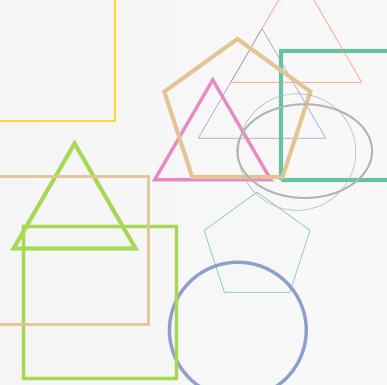[{"shape": "square", "thickness": 3, "radius": 0.84, "center": [0.891, 0.7]}, {"shape": "pentagon", "thickness": 0.5, "radius": 0.72, "center": [0.663, 0.357]}, {"shape": "triangle", "thickness": 0.5, "radius": 0.98, "center": [0.765, 0.884]}, {"shape": "circle", "thickness": 2.5, "radius": 0.88, "center": [0.614, 0.142]}, {"shape": "triangle", "thickness": 0.5, "radius": 0.95, "center": [0.676, 0.736]}, {"shape": "triangle", "thickness": 2.5, "radius": 0.86, "center": [0.549, 0.62]}, {"shape": "square", "thickness": 2.5, "radius": 0.99, "center": [0.257, 0.217]}, {"shape": "triangle", "thickness": 3, "radius": 0.91, "center": [0.192, 0.445]}, {"shape": "square", "thickness": 1.5, "radius": 0.95, "center": [0.107, 0.876]}, {"shape": "square", "thickness": 2, "radius": 0.97, "center": [0.188, 0.351]}, {"shape": "pentagon", "thickness": 3, "radius": 0.99, "center": [0.613, 0.701]}, {"shape": "oval", "thickness": 1.5, "radius": 0.87, "center": [0.786, 0.608]}, {"shape": "circle", "thickness": 0.5, "radius": 0.76, "center": [0.767, 0.605]}]